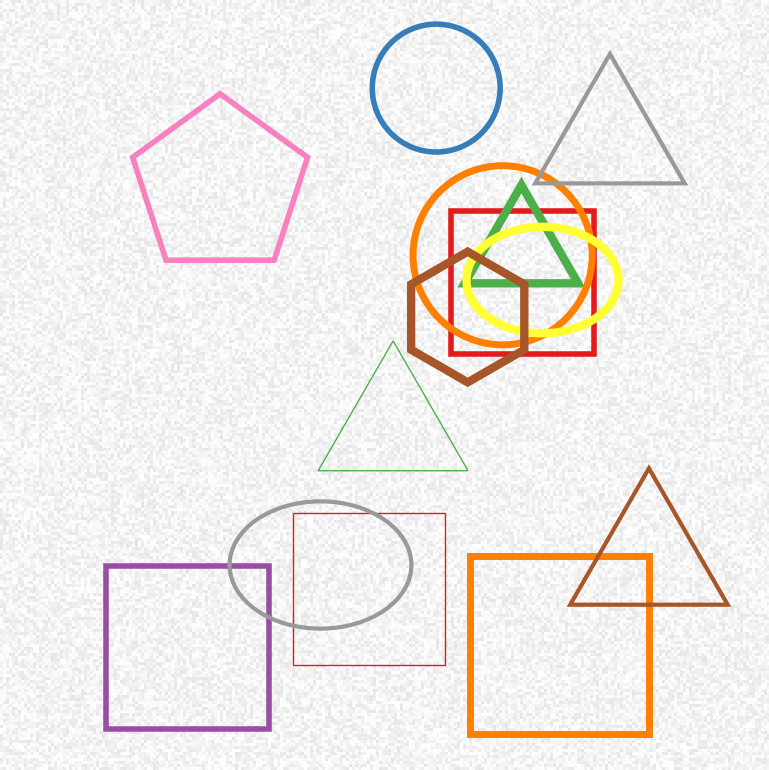[{"shape": "square", "thickness": 2, "radius": 0.46, "center": [0.678, 0.633]}, {"shape": "square", "thickness": 0.5, "radius": 0.49, "center": [0.479, 0.235]}, {"shape": "circle", "thickness": 2, "radius": 0.42, "center": [0.566, 0.886]}, {"shape": "triangle", "thickness": 0.5, "radius": 0.56, "center": [0.511, 0.445]}, {"shape": "triangle", "thickness": 3, "radius": 0.43, "center": [0.677, 0.675]}, {"shape": "square", "thickness": 2, "radius": 0.53, "center": [0.243, 0.159]}, {"shape": "circle", "thickness": 2.5, "radius": 0.58, "center": [0.653, 0.668]}, {"shape": "square", "thickness": 2.5, "radius": 0.58, "center": [0.726, 0.163]}, {"shape": "oval", "thickness": 3, "radius": 0.49, "center": [0.705, 0.636]}, {"shape": "hexagon", "thickness": 3, "radius": 0.42, "center": [0.607, 0.588]}, {"shape": "triangle", "thickness": 1.5, "radius": 0.59, "center": [0.843, 0.274]}, {"shape": "pentagon", "thickness": 2, "radius": 0.6, "center": [0.286, 0.759]}, {"shape": "oval", "thickness": 1.5, "radius": 0.59, "center": [0.416, 0.266]}, {"shape": "triangle", "thickness": 1.5, "radius": 0.56, "center": [0.792, 0.818]}]